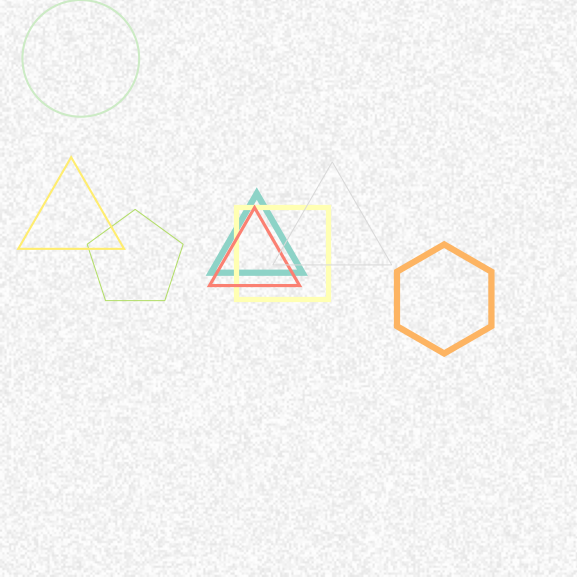[{"shape": "triangle", "thickness": 3, "radius": 0.46, "center": [0.445, 0.573]}, {"shape": "square", "thickness": 2.5, "radius": 0.4, "center": [0.489, 0.561]}, {"shape": "triangle", "thickness": 1.5, "radius": 0.45, "center": [0.441, 0.55]}, {"shape": "hexagon", "thickness": 3, "radius": 0.47, "center": [0.769, 0.481]}, {"shape": "pentagon", "thickness": 0.5, "radius": 0.44, "center": [0.234, 0.549]}, {"shape": "triangle", "thickness": 0.5, "radius": 0.59, "center": [0.575, 0.6]}, {"shape": "circle", "thickness": 1, "radius": 0.51, "center": [0.14, 0.898]}, {"shape": "triangle", "thickness": 1, "radius": 0.53, "center": [0.123, 0.621]}]